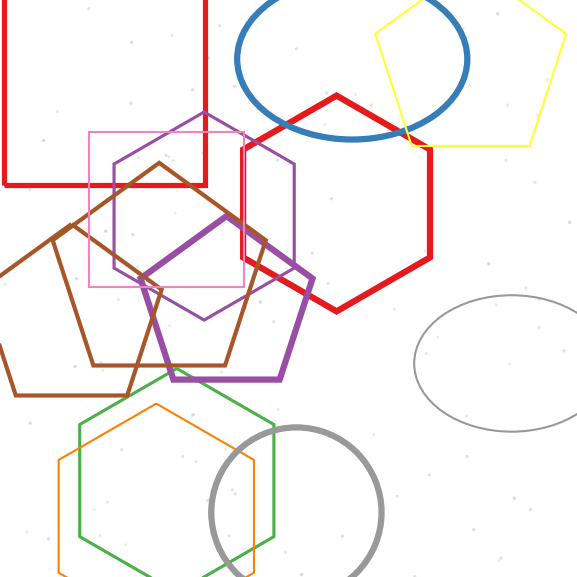[{"shape": "hexagon", "thickness": 3, "radius": 0.93, "center": [0.583, 0.647]}, {"shape": "square", "thickness": 2.5, "radius": 0.87, "center": [0.181, 0.853]}, {"shape": "oval", "thickness": 3, "radius": 1.0, "center": [0.61, 0.897]}, {"shape": "hexagon", "thickness": 1.5, "radius": 0.97, "center": [0.306, 0.167]}, {"shape": "pentagon", "thickness": 3, "radius": 0.78, "center": [0.392, 0.468]}, {"shape": "hexagon", "thickness": 1.5, "radius": 0.9, "center": [0.353, 0.625]}, {"shape": "hexagon", "thickness": 1, "radius": 0.98, "center": [0.271, 0.105]}, {"shape": "pentagon", "thickness": 1, "radius": 0.87, "center": [0.815, 0.887]}, {"shape": "pentagon", "thickness": 2, "radius": 0.82, "center": [0.124, 0.447]}, {"shape": "pentagon", "thickness": 2, "radius": 0.97, "center": [0.276, 0.523]}, {"shape": "square", "thickness": 1, "radius": 0.67, "center": [0.288, 0.636]}, {"shape": "circle", "thickness": 3, "radius": 0.74, "center": [0.513, 0.112]}, {"shape": "oval", "thickness": 1, "radius": 0.84, "center": [0.886, 0.37]}]